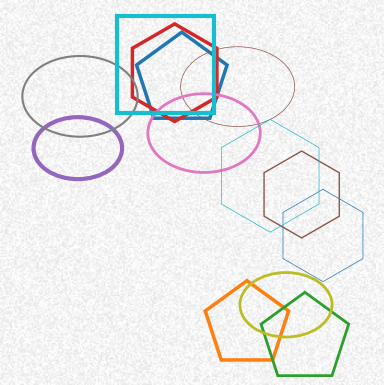[{"shape": "pentagon", "thickness": 2.5, "radius": 0.62, "center": [0.472, 0.793]}, {"shape": "hexagon", "thickness": 0.5, "radius": 0.6, "center": [0.839, 0.388]}, {"shape": "pentagon", "thickness": 2.5, "radius": 0.57, "center": [0.641, 0.157]}, {"shape": "pentagon", "thickness": 2, "radius": 0.6, "center": [0.792, 0.121]}, {"shape": "hexagon", "thickness": 2.5, "radius": 0.63, "center": [0.454, 0.811]}, {"shape": "oval", "thickness": 3, "radius": 0.57, "center": [0.202, 0.615]}, {"shape": "oval", "thickness": 0.5, "radius": 0.74, "center": [0.617, 0.775]}, {"shape": "hexagon", "thickness": 1, "radius": 0.56, "center": [0.784, 0.495]}, {"shape": "oval", "thickness": 2, "radius": 0.73, "center": [0.53, 0.654]}, {"shape": "oval", "thickness": 1.5, "radius": 0.75, "center": [0.208, 0.75]}, {"shape": "oval", "thickness": 2, "radius": 0.6, "center": [0.743, 0.208]}, {"shape": "square", "thickness": 3, "radius": 0.63, "center": [0.43, 0.832]}, {"shape": "hexagon", "thickness": 0.5, "radius": 0.73, "center": [0.702, 0.543]}]